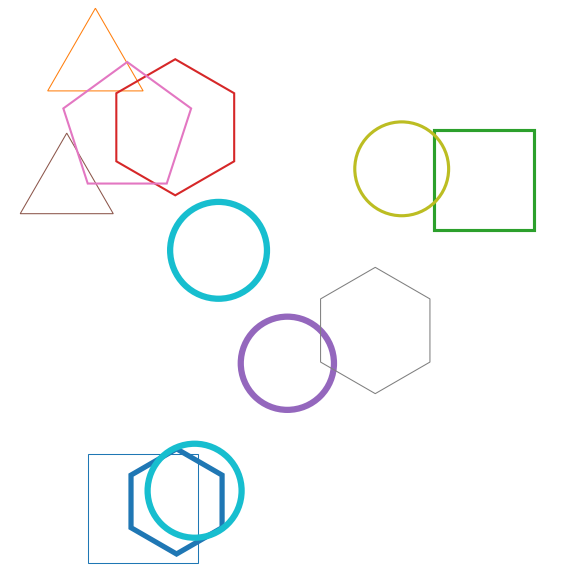[{"shape": "square", "thickness": 0.5, "radius": 0.47, "center": [0.248, 0.119]}, {"shape": "hexagon", "thickness": 2.5, "radius": 0.46, "center": [0.306, 0.131]}, {"shape": "triangle", "thickness": 0.5, "radius": 0.48, "center": [0.165, 0.889]}, {"shape": "square", "thickness": 1.5, "radius": 0.43, "center": [0.838, 0.687]}, {"shape": "hexagon", "thickness": 1, "radius": 0.59, "center": [0.303, 0.779]}, {"shape": "circle", "thickness": 3, "radius": 0.4, "center": [0.498, 0.37]}, {"shape": "triangle", "thickness": 0.5, "radius": 0.47, "center": [0.116, 0.676]}, {"shape": "pentagon", "thickness": 1, "radius": 0.58, "center": [0.22, 0.775]}, {"shape": "hexagon", "thickness": 0.5, "radius": 0.55, "center": [0.65, 0.427]}, {"shape": "circle", "thickness": 1.5, "radius": 0.41, "center": [0.696, 0.707]}, {"shape": "circle", "thickness": 3, "radius": 0.42, "center": [0.378, 0.566]}, {"shape": "circle", "thickness": 3, "radius": 0.41, "center": [0.337, 0.149]}]